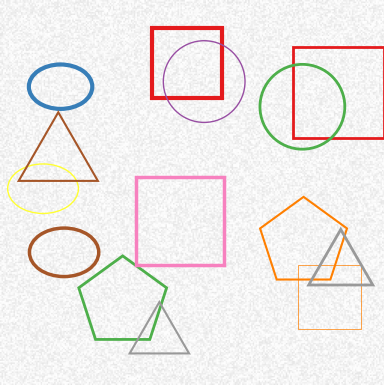[{"shape": "square", "thickness": 3, "radius": 0.45, "center": [0.485, 0.837]}, {"shape": "square", "thickness": 2, "radius": 0.59, "center": [0.88, 0.759]}, {"shape": "oval", "thickness": 3, "radius": 0.41, "center": [0.157, 0.775]}, {"shape": "pentagon", "thickness": 2, "radius": 0.6, "center": [0.319, 0.215]}, {"shape": "circle", "thickness": 2, "radius": 0.55, "center": [0.785, 0.723]}, {"shape": "circle", "thickness": 1, "radius": 0.53, "center": [0.53, 0.788]}, {"shape": "pentagon", "thickness": 1.5, "radius": 0.59, "center": [0.788, 0.37]}, {"shape": "square", "thickness": 0.5, "radius": 0.41, "center": [0.856, 0.229]}, {"shape": "oval", "thickness": 1, "radius": 0.46, "center": [0.112, 0.51]}, {"shape": "oval", "thickness": 2.5, "radius": 0.45, "center": [0.166, 0.345]}, {"shape": "triangle", "thickness": 1.5, "radius": 0.59, "center": [0.151, 0.59]}, {"shape": "square", "thickness": 2.5, "radius": 0.57, "center": [0.468, 0.425]}, {"shape": "triangle", "thickness": 1.5, "radius": 0.45, "center": [0.414, 0.127]}, {"shape": "triangle", "thickness": 2, "radius": 0.48, "center": [0.885, 0.308]}]